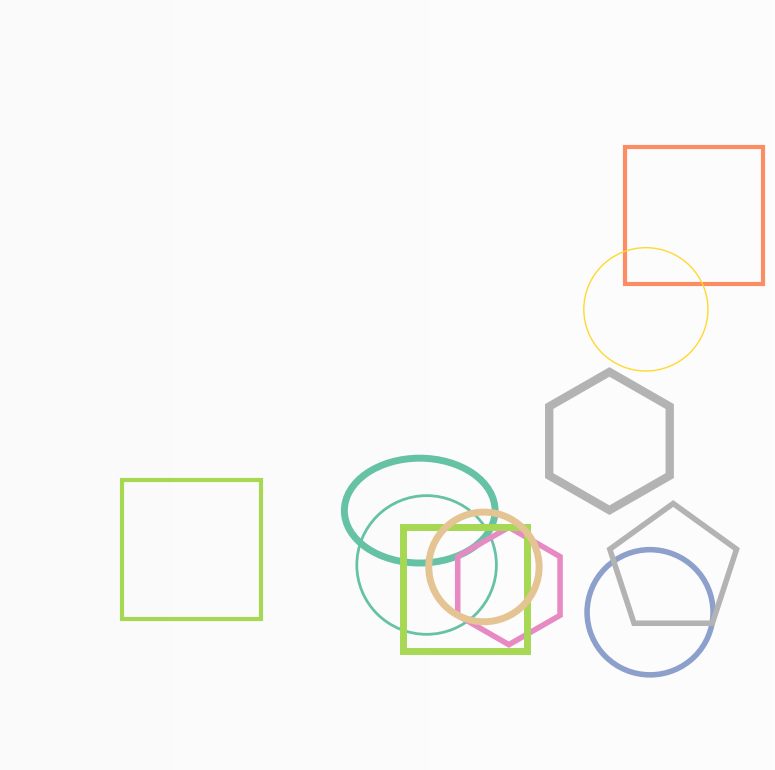[{"shape": "circle", "thickness": 1, "radius": 0.45, "center": [0.55, 0.266]}, {"shape": "oval", "thickness": 2.5, "radius": 0.49, "center": [0.542, 0.337]}, {"shape": "square", "thickness": 1.5, "radius": 0.44, "center": [0.895, 0.72]}, {"shape": "circle", "thickness": 2, "radius": 0.41, "center": [0.839, 0.205]}, {"shape": "hexagon", "thickness": 2, "radius": 0.38, "center": [0.657, 0.239]}, {"shape": "square", "thickness": 1.5, "radius": 0.45, "center": [0.247, 0.286]}, {"shape": "square", "thickness": 2.5, "radius": 0.4, "center": [0.6, 0.235]}, {"shape": "circle", "thickness": 0.5, "radius": 0.4, "center": [0.833, 0.598]}, {"shape": "circle", "thickness": 2.5, "radius": 0.36, "center": [0.624, 0.264]}, {"shape": "hexagon", "thickness": 3, "radius": 0.45, "center": [0.786, 0.427]}, {"shape": "pentagon", "thickness": 2, "radius": 0.43, "center": [0.869, 0.26]}]